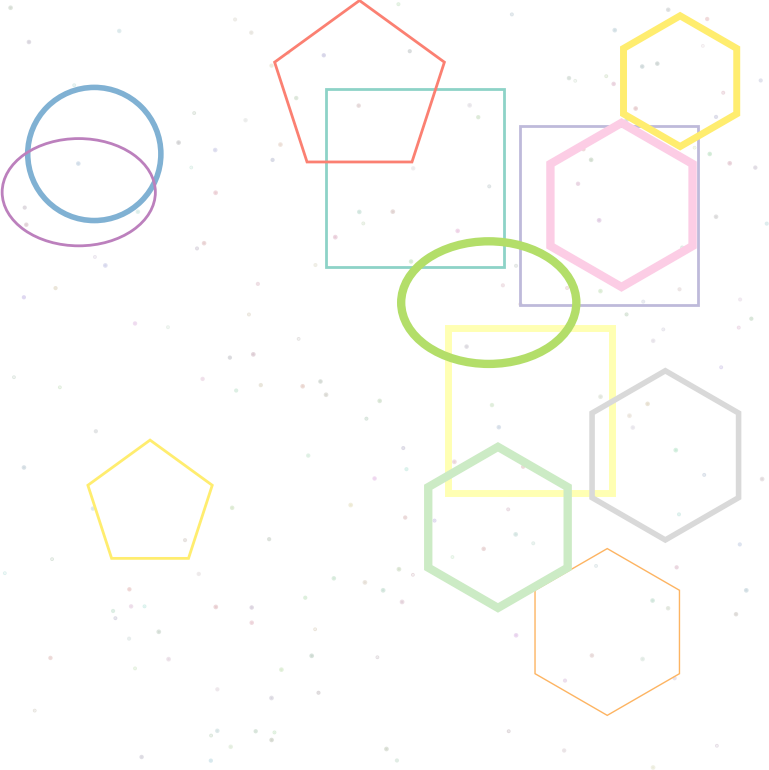[{"shape": "square", "thickness": 1, "radius": 0.58, "center": [0.539, 0.769]}, {"shape": "square", "thickness": 2.5, "radius": 0.53, "center": [0.688, 0.467]}, {"shape": "square", "thickness": 1, "radius": 0.58, "center": [0.791, 0.72]}, {"shape": "pentagon", "thickness": 1, "radius": 0.58, "center": [0.467, 0.883]}, {"shape": "circle", "thickness": 2, "radius": 0.43, "center": [0.122, 0.8]}, {"shape": "hexagon", "thickness": 0.5, "radius": 0.54, "center": [0.789, 0.179]}, {"shape": "oval", "thickness": 3, "radius": 0.57, "center": [0.635, 0.607]}, {"shape": "hexagon", "thickness": 3, "radius": 0.53, "center": [0.807, 0.734]}, {"shape": "hexagon", "thickness": 2, "radius": 0.55, "center": [0.864, 0.409]}, {"shape": "oval", "thickness": 1, "radius": 0.5, "center": [0.102, 0.75]}, {"shape": "hexagon", "thickness": 3, "radius": 0.52, "center": [0.647, 0.315]}, {"shape": "hexagon", "thickness": 2.5, "radius": 0.42, "center": [0.883, 0.895]}, {"shape": "pentagon", "thickness": 1, "radius": 0.42, "center": [0.195, 0.344]}]